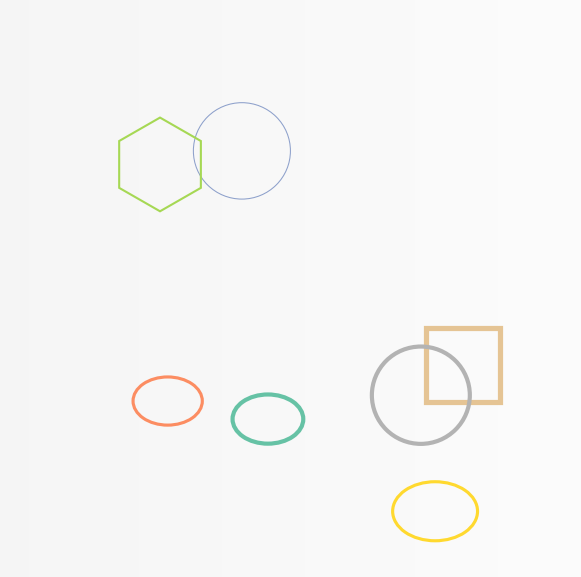[{"shape": "oval", "thickness": 2, "radius": 0.3, "center": [0.461, 0.273]}, {"shape": "oval", "thickness": 1.5, "radius": 0.3, "center": [0.288, 0.305]}, {"shape": "circle", "thickness": 0.5, "radius": 0.42, "center": [0.416, 0.738]}, {"shape": "hexagon", "thickness": 1, "radius": 0.41, "center": [0.275, 0.714]}, {"shape": "oval", "thickness": 1.5, "radius": 0.37, "center": [0.749, 0.114]}, {"shape": "square", "thickness": 2.5, "radius": 0.32, "center": [0.797, 0.367]}, {"shape": "circle", "thickness": 2, "radius": 0.42, "center": [0.724, 0.315]}]